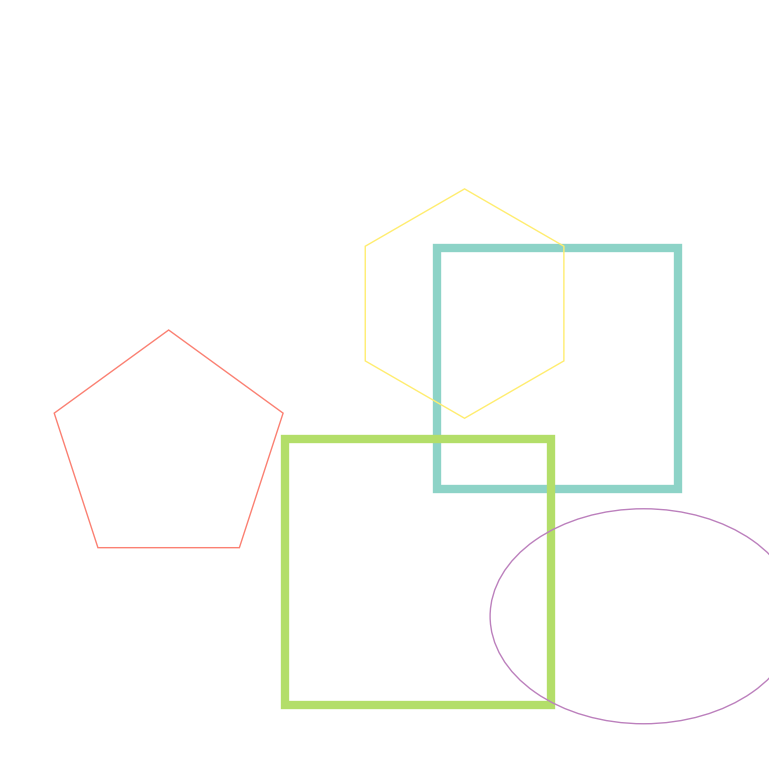[{"shape": "square", "thickness": 3, "radius": 0.78, "center": [0.724, 0.521]}, {"shape": "pentagon", "thickness": 0.5, "radius": 0.78, "center": [0.219, 0.415]}, {"shape": "square", "thickness": 3, "radius": 0.86, "center": [0.543, 0.257]}, {"shape": "oval", "thickness": 0.5, "radius": 1.0, "center": [0.836, 0.2]}, {"shape": "hexagon", "thickness": 0.5, "radius": 0.74, "center": [0.603, 0.606]}]